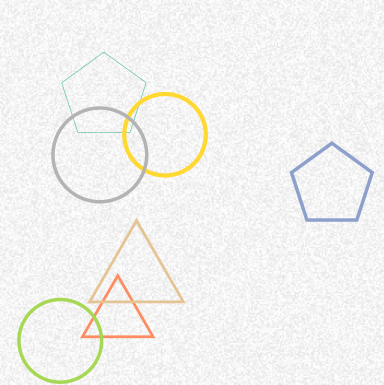[{"shape": "pentagon", "thickness": 0.5, "radius": 0.58, "center": [0.27, 0.749]}, {"shape": "triangle", "thickness": 2, "radius": 0.53, "center": [0.306, 0.178]}, {"shape": "pentagon", "thickness": 2.5, "radius": 0.55, "center": [0.862, 0.518]}, {"shape": "circle", "thickness": 2.5, "radius": 0.54, "center": [0.157, 0.115]}, {"shape": "circle", "thickness": 3, "radius": 0.53, "center": [0.429, 0.65]}, {"shape": "triangle", "thickness": 2, "radius": 0.7, "center": [0.355, 0.286]}, {"shape": "circle", "thickness": 2.5, "radius": 0.61, "center": [0.259, 0.598]}]